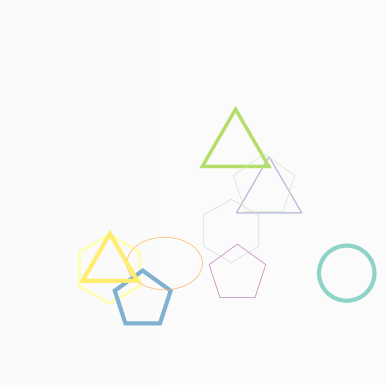[{"shape": "circle", "thickness": 3, "radius": 0.36, "center": [0.895, 0.29]}, {"shape": "hexagon", "thickness": 2, "radius": 0.45, "center": [0.283, 0.301]}, {"shape": "triangle", "thickness": 1, "radius": 0.49, "center": [0.694, 0.496]}, {"shape": "pentagon", "thickness": 3, "radius": 0.38, "center": [0.368, 0.221]}, {"shape": "oval", "thickness": 0.5, "radius": 0.49, "center": [0.425, 0.316]}, {"shape": "triangle", "thickness": 2.5, "radius": 0.5, "center": [0.608, 0.617]}, {"shape": "hexagon", "thickness": 0.5, "radius": 0.41, "center": [0.597, 0.401]}, {"shape": "pentagon", "thickness": 0.5, "radius": 0.38, "center": [0.613, 0.289]}, {"shape": "pentagon", "thickness": 0.5, "radius": 0.42, "center": [0.682, 0.518]}, {"shape": "triangle", "thickness": 3, "radius": 0.41, "center": [0.284, 0.311]}]